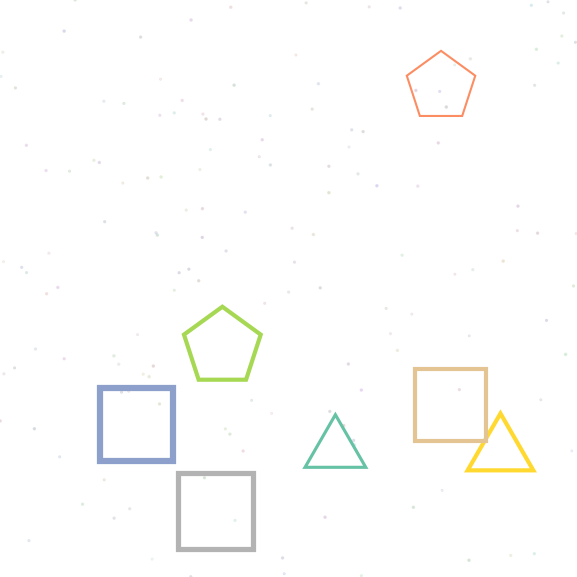[{"shape": "triangle", "thickness": 1.5, "radius": 0.3, "center": [0.581, 0.22]}, {"shape": "pentagon", "thickness": 1, "radius": 0.31, "center": [0.764, 0.849]}, {"shape": "square", "thickness": 3, "radius": 0.31, "center": [0.236, 0.264]}, {"shape": "pentagon", "thickness": 2, "radius": 0.35, "center": [0.385, 0.398]}, {"shape": "triangle", "thickness": 2, "radius": 0.33, "center": [0.867, 0.218]}, {"shape": "square", "thickness": 2, "radius": 0.31, "center": [0.781, 0.298]}, {"shape": "square", "thickness": 2.5, "radius": 0.33, "center": [0.373, 0.114]}]